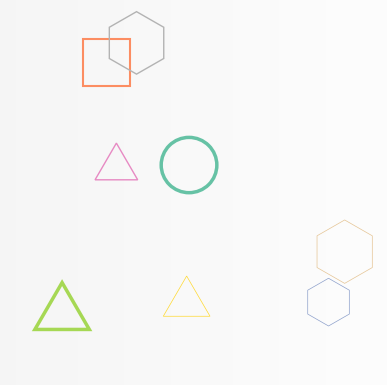[{"shape": "circle", "thickness": 2.5, "radius": 0.36, "center": [0.488, 0.571]}, {"shape": "square", "thickness": 1.5, "radius": 0.31, "center": [0.275, 0.839]}, {"shape": "hexagon", "thickness": 0.5, "radius": 0.31, "center": [0.848, 0.215]}, {"shape": "triangle", "thickness": 1, "radius": 0.32, "center": [0.3, 0.565]}, {"shape": "triangle", "thickness": 2.5, "radius": 0.41, "center": [0.16, 0.185]}, {"shape": "triangle", "thickness": 0.5, "radius": 0.35, "center": [0.482, 0.213]}, {"shape": "hexagon", "thickness": 0.5, "radius": 0.41, "center": [0.889, 0.346]}, {"shape": "hexagon", "thickness": 1, "radius": 0.41, "center": [0.352, 0.889]}]